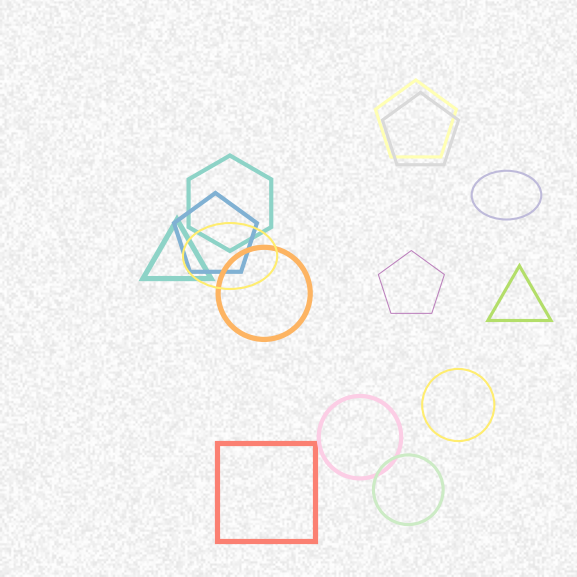[{"shape": "hexagon", "thickness": 2, "radius": 0.41, "center": [0.398, 0.647]}, {"shape": "triangle", "thickness": 2.5, "radius": 0.34, "center": [0.307, 0.551]}, {"shape": "pentagon", "thickness": 1.5, "radius": 0.37, "center": [0.72, 0.787]}, {"shape": "oval", "thickness": 1, "radius": 0.3, "center": [0.877, 0.661]}, {"shape": "square", "thickness": 2.5, "radius": 0.42, "center": [0.461, 0.147]}, {"shape": "pentagon", "thickness": 2, "radius": 0.38, "center": [0.373, 0.59]}, {"shape": "circle", "thickness": 2.5, "radius": 0.4, "center": [0.457, 0.491]}, {"shape": "triangle", "thickness": 1.5, "radius": 0.32, "center": [0.899, 0.476]}, {"shape": "circle", "thickness": 2, "radius": 0.36, "center": [0.623, 0.242]}, {"shape": "pentagon", "thickness": 1.5, "radius": 0.35, "center": [0.728, 0.77]}, {"shape": "pentagon", "thickness": 0.5, "radius": 0.3, "center": [0.712, 0.505]}, {"shape": "circle", "thickness": 1.5, "radius": 0.3, "center": [0.707, 0.151]}, {"shape": "oval", "thickness": 1, "radius": 0.41, "center": [0.398, 0.556]}, {"shape": "circle", "thickness": 1, "radius": 0.31, "center": [0.794, 0.298]}]